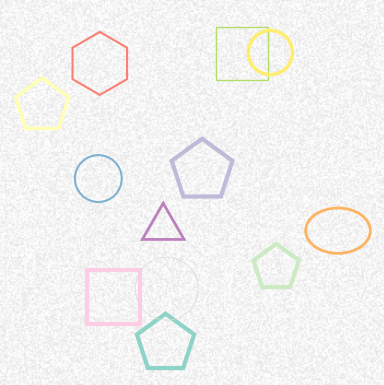[{"shape": "pentagon", "thickness": 3, "radius": 0.39, "center": [0.43, 0.107]}, {"shape": "pentagon", "thickness": 2.5, "radius": 0.36, "center": [0.11, 0.725]}, {"shape": "pentagon", "thickness": 3, "radius": 0.41, "center": [0.525, 0.557]}, {"shape": "hexagon", "thickness": 1.5, "radius": 0.41, "center": [0.259, 0.835]}, {"shape": "circle", "thickness": 1.5, "radius": 0.3, "center": [0.255, 0.536]}, {"shape": "oval", "thickness": 2, "radius": 0.42, "center": [0.878, 0.401]}, {"shape": "square", "thickness": 1, "radius": 0.34, "center": [0.629, 0.861]}, {"shape": "square", "thickness": 3, "radius": 0.35, "center": [0.295, 0.228]}, {"shape": "circle", "thickness": 0.5, "radius": 0.41, "center": [0.433, 0.25]}, {"shape": "triangle", "thickness": 2, "radius": 0.31, "center": [0.424, 0.409]}, {"shape": "pentagon", "thickness": 3, "radius": 0.31, "center": [0.717, 0.305]}, {"shape": "circle", "thickness": 2.5, "radius": 0.29, "center": [0.702, 0.864]}]